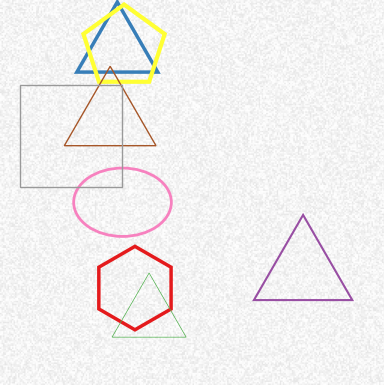[{"shape": "hexagon", "thickness": 2.5, "radius": 0.54, "center": [0.351, 0.252]}, {"shape": "triangle", "thickness": 2.5, "radius": 0.61, "center": [0.305, 0.873]}, {"shape": "triangle", "thickness": 0.5, "radius": 0.56, "center": [0.387, 0.18]}, {"shape": "triangle", "thickness": 1.5, "radius": 0.74, "center": [0.787, 0.294]}, {"shape": "pentagon", "thickness": 3, "radius": 0.55, "center": [0.322, 0.877]}, {"shape": "triangle", "thickness": 1, "radius": 0.69, "center": [0.286, 0.69]}, {"shape": "oval", "thickness": 2, "radius": 0.63, "center": [0.318, 0.475]}, {"shape": "square", "thickness": 1, "radius": 0.66, "center": [0.184, 0.647]}]